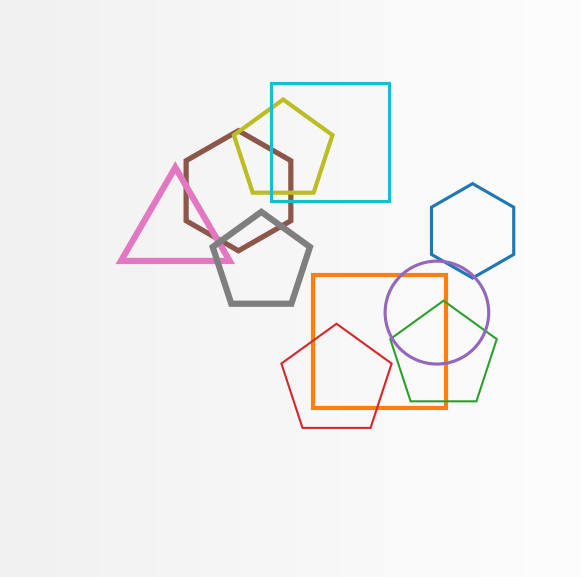[{"shape": "hexagon", "thickness": 1.5, "radius": 0.41, "center": [0.813, 0.599]}, {"shape": "square", "thickness": 2, "radius": 0.58, "center": [0.653, 0.407]}, {"shape": "pentagon", "thickness": 1, "radius": 0.48, "center": [0.763, 0.382]}, {"shape": "pentagon", "thickness": 1, "radius": 0.5, "center": [0.579, 0.339]}, {"shape": "circle", "thickness": 1.5, "radius": 0.45, "center": [0.752, 0.458]}, {"shape": "hexagon", "thickness": 2.5, "radius": 0.52, "center": [0.41, 0.669]}, {"shape": "triangle", "thickness": 3, "radius": 0.54, "center": [0.302, 0.601]}, {"shape": "pentagon", "thickness": 3, "radius": 0.44, "center": [0.45, 0.544]}, {"shape": "pentagon", "thickness": 2, "radius": 0.45, "center": [0.487, 0.738]}, {"shape": "square", "thickness": 1.5, "radius": 0.51, "center": [0.568, 0.753]}]